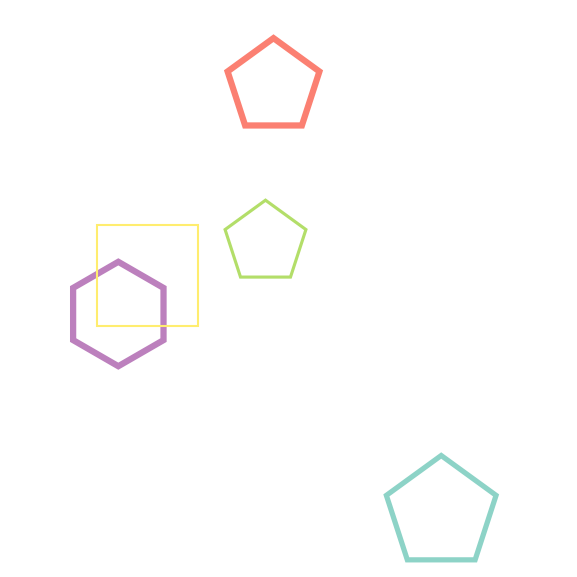[{"shape": "pentagon", "thickness": 2.5, "radius": 0.5, "center": [0.764, 0.11]}, {"shape": "pentagon", "thickness": 3, "radius": 0.42, "center": [0.474, 0.85]}, {"shape": "pentagon", "thickness": 1.5, "radius": 0.37, "center": [0.46, 0.579]}, {"shape": "hexagon", "thickness": 3, "radius": 0.45, "center": [0.205, 0.455]}, {"shape": "square", "thickness": 1, "radius": 0.44, "center": [0.256, 0.522]}]